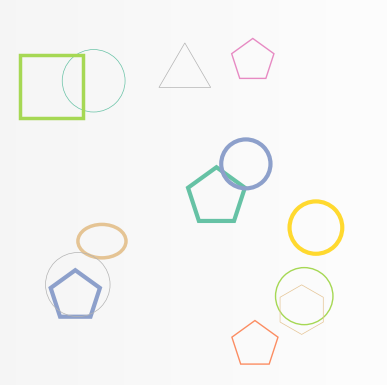[{"shape": "pentagon", "thickness": 3, "radius": 0.39, "center": [0.559, 0.488]}, {"shape": "circle", "thickness": 0.5, "radius": 0.41, "center": [0.242, 0.79]}, {"shape": "pentagon", "thickness": 1, "radius": 0.31, "center": [0.658, 0.105]}, {"shape": "circle", "thickness": 3, "radius": 0.32, "center": [0.634, 0.574]}, {"shape": "pentagon", "thickness": 3, "radius": 0.33, "center": [0.194, 0.231]}, {"shape": "pentagon", "thickness": 1, "radius": 0.29, "center": [0.652, 0.843]}, {"shape": "circle", "thickness": 1, "radius": 0.37, "center": [0.785, 0.231]}, {"shape": "square", "thickness": 2.5, "radius": 0.41, "center": [0.133, 0.775]}, {"shape": "circle", "thickness": 3, "radius": 0.34, "center": [0.815, 0.409]}, {"shape": "oval", "thickness": 2.5, "radius": 0.31, "center": [0.263, 0.374]}, {"shape": "hexagon", "thickness": 0.5, "radius": 0.32, "center": [0.779, 0.196]}, {"shape": "triangle", "thickness": 0.5, "radius": 0.39, "center": [0.477, 0.811]}, {"shape": "circle", "thickness": 0.5, "radius": 0.42, "center": [0.201, 0.261]}]